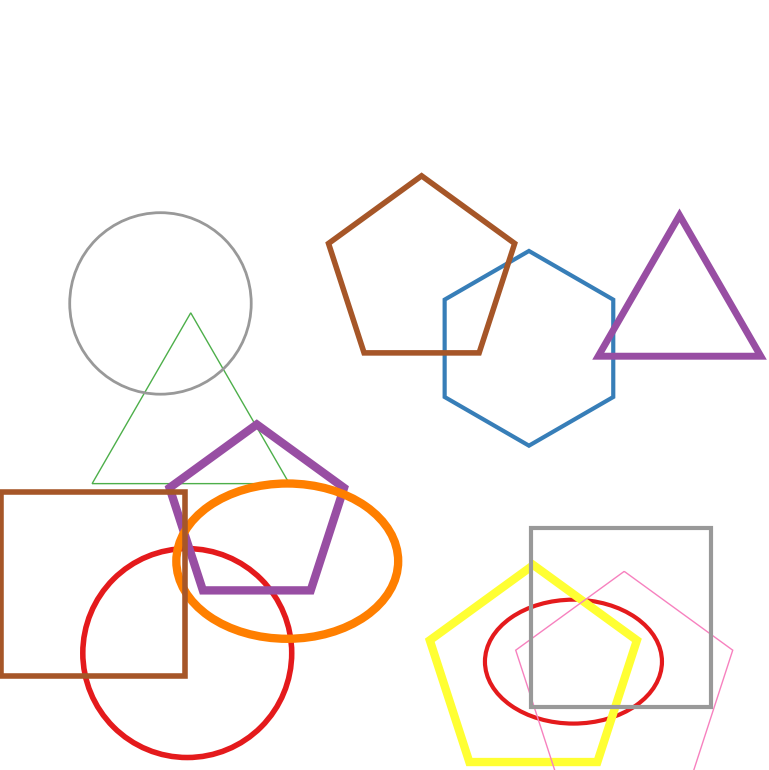[{"shape": "circle", "thickness": 2, "radius": 0.68, "center": [0.243, 0.152]}, {"shape": "oval", "thickness": 1.5, "radius": 0.57, "center": [0.745, 0.141]}, {"shape": "hexagon", "thickness": 1.5, "radius": 0.63, "center": [0.687, 0.548]}, {"shape": "triangle", "thickness": 0.5, "radius": 0.74, "center": [0.248, 0.446]}, {"shape": "triangle", "thickness": 2.5, "radius": 0.61, "center": [0.882, 0.598]}, {"shape": "pentagon", "thickness": 3, "radius": 0.6, "center": [0.333, 0.33]}, {"shape": "oval", "thickness": 3, "radius": 0.72, "center": [0.373, 0.271]}, {"shape": "pentagon", "thickness": 3, "radius": 0.71, "center": [0.693, 0.125]}, {"shape": "pentagon", "thickness": 2, "radius": 0.64, "center": [0.548, 0.645]}, {"shape": "square", "thickness": 2, "radius": 0.6, "center": [0.121, 0.241]}, {"shape": "pentagon", "thickness": 0.5, "radius": 0.74, "center": [0.811, 0.11]}, {"shape": "circle", "thickness": 1, "radius": 0.59, "center": [0.208, 0.606]}, {"shape": "square", "thickness": 1.5, "radius": 0.58, "center": [0.807, 0.198]}]